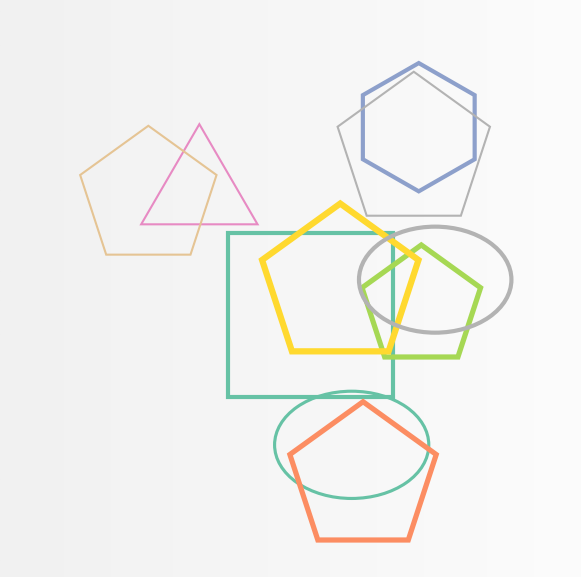[{"shape": "square", "thickness": 2, "radius": 0.71, "center": [0.534, 0.453]}, {"shape": "oval", "thickness": 1.5, "radius": 0.66, "center": [0.605, 0.229]}, {"shape": "pentagon", "thickness": 2.5, "radius": 0.66, "center": [0.625, 0.171]}, {"shape": "hexagon", "thickness": 2, "radius": 0.56, "center": [0.72, 0.779]}, {"shape": "triangle", "thickness": 1, "radius": 0.58, "center": [0.343, 0.669]}, {"shape": "pentagon", "thickness": 2.5, "radius": 0.54, "center": [0.725, 0.468]}, {"shape": "pentagon", "thickness": 3, "radius": 0.71, "center": [0.585, 0.505]}, {"shape": "pentagon", "thickness": 1, "radius": 0.62, "center": [0.255, 0.658]}, {"shape": "oval", "thickness": 2, "radius": 0.66, "center": [0.749, 0.515]}, {"shape": "pentagon", "thickness": 1, "radius": 0.69, "center": [0.712, 0.737]}]